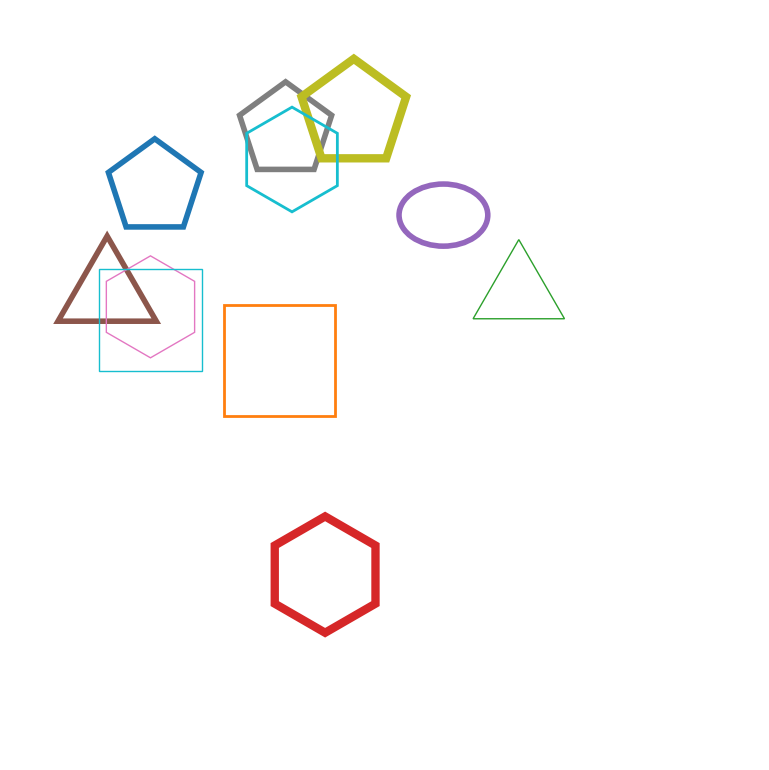[{"shape": "pentagon", "thickness": 2, "radius": 0.32, "center": [0.201, 0.756]}, {"shape": "square", "thickness": 1, "radius": 0.36, "center": [0.363, 0.531]}, {"shape": "triangle", "thickness": 0.5, "radius": 0.34, "center": [0.674, 0.62]}, {"shape": "hexagon", "thickness": 3, "radius": 0.38, "center": [0.422, 0.254]}, {"shape": "oval", "thickness": 2, "radius": 0.29, "center": [0.576, 0.721]}, {"shape": "triangle", "thickness": 2, "radius": 0.37, "center": [0.139, 0.62]}, {"shape": "hexagon", "thickness": 0.5, "radius": 0.33, "center": [0.195, 0.602]}, {"shape": "pentagon", "thickness": 2, "radius": 0.31, "center": [0.371, 0.831]}, {"shape": "pentagon", "thickness": 3, "radius": 0.36, "center": [0.46, 0.852]}, {"shape": "square", "thickness": 0.5, "radius": 0.33, "center": [0.195, 0.584]}, {"shape": "hexagon", "thickness": 1, "radius": 0.34, "center": [0.379, 0.793]}]